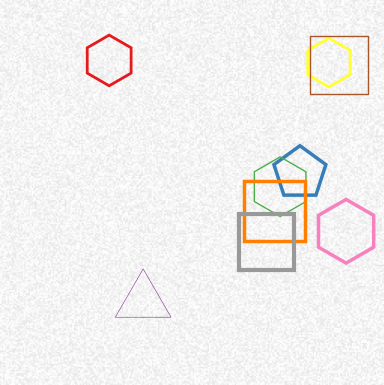[{"shape": "hexagon", "thickness": 2, "radius": 0.33, "center": [0.284, 0.843]}, {"shape": "pentagon", "thickness": 2.5, "radius": 0.35, "center": [0.779, 0.551]}, {"shape": "hexagon", "thickness": 1, "radius": 0.39, "center": [0.728, 0.515]}, {"shape": "triangle", "thickness": 0.5, "radius": 0.42, "center": [0.372, 0.218]}, {"shape": "square", "thickness": 2.5, "radius": 0.39, "center": [0.713, 0.452]}, {"shape": "hexagon", "thickness": 2, "radius": 0.32, "center": [0.854, 0.838]}, {"shape": "square", "thickness": 1, "radius": 0.38, "center": [0.881, 0.831]}, {"shape": "hexagon", "thickness": 2.5, "radius": 0.41, "center": [0.899, 0.399]}, {"shape": "square", "thickness": 3, "radius": 0.36, "center": [0.692, 0.372]}]